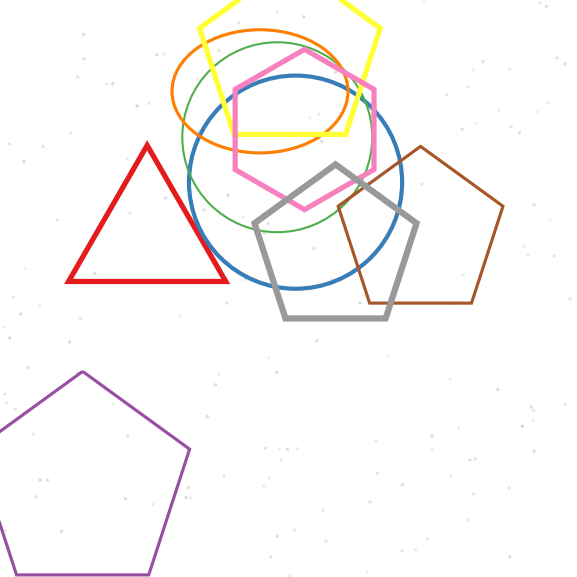[{"shape": "triangle", "thickness": 2.5, "radius": 0.79, "center": [0.255, 0.59]}, {"shape": "circle", "thickness": 2, "radius": 0.92, "center": [0.512, 0.684]}, {"shape": "circle", "thickness": 1, "radius": 0.82, "center": [0.48, 0.762]}, {"shape": "pentagon", "thickness": 1.5, "radius": 0.97, "center": [0.143, 0.161]}, {"shape": "oval", "thickness": 1.5, "radius": 0.76, "center": [0.45, 0.841]}, {"shape": "pentagon", "thickness": 2.5, "radius": 0.82, "center": [0.502, 0.899]}, {"shape": "pentagon", "thickness": 1.5, "radius": 0.75, "center": [0.728, 0.596]}, {"shape": "hexagon", "thickness": 2.5, "radius": 0.69, "center": [0.527, 0.775]}, {"shape": "pentagon", "thickness": 3, "radius": 0.74, "center": [0.581, 0.567]}]